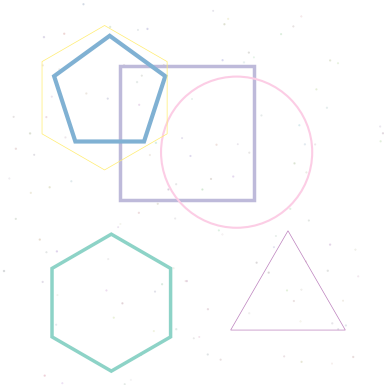[{"shape": "hexagon", "thickness": 2.5, "radius": 0.89, "center": [0.289, 0.214]}, {"shape": "square", "thickness": 2.5, "radius": 0.87, "center": [0.486, 0.654]}, {"shape": "pentagon", "thickness": 3, "radius": 0.76, "center": [0.285, 0.755]}, {"shape": "circle", "thickness": 1.5, "radius": 0.98, "center": [0.615, 0.605]}, {"shape": "triangle", "thickness": 0.5, "radius": 0.86, "center": [0.748, 0.229]}, {"shape": "hexagon", "thickness": 0.5, "radius": 0.94, "center": [0.272, 0.746]}]